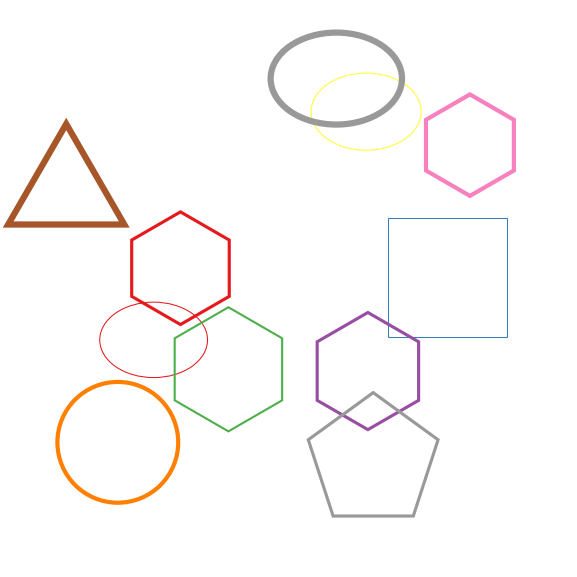[{"shape": "hexagon", "thickness": 1.5, "radius": 0.49, "center": [0.313, 0.535]}, {"shape": "oval", "thickness": 0.5, "radius": 0.47, "center": [0.266, 0.411]}, {"shape": "square", "thickness": 0.5, "radius": 0.52, "center": [0.775, 0.519]}, {"shape": "hexagon", "thickness": 1, "radius": 0.54, "center": [0.396, 0.36]}, {"shape": "hexagon", "thickness": 1.5, "radius": 0.51, "center": [0.637, 0.357]}, {"shape": "circle", "thickness": 2, "radius": 0.52, "center": [0.204, 0.233]}, {"shape": "oval", "thickness": 0.5, "radius": 0.48, "center": [0.634, 0.806]}, {"shape": "triangle", "thickness": 3, "radius": 0.58, "center": [0.115, 0.668]}, {"shape": "hexagon", "thickness": 2, "radius": 0.44, "center": [0.814, 0.748]}, {"shape": "oval", "thickness": 3, "radius": 0.57, "center": [0.582, 0.863]}, {"shape": "pentagon", "thickness": 1.5, "radius": 0.59, "center": [0.646, 0.201]}]